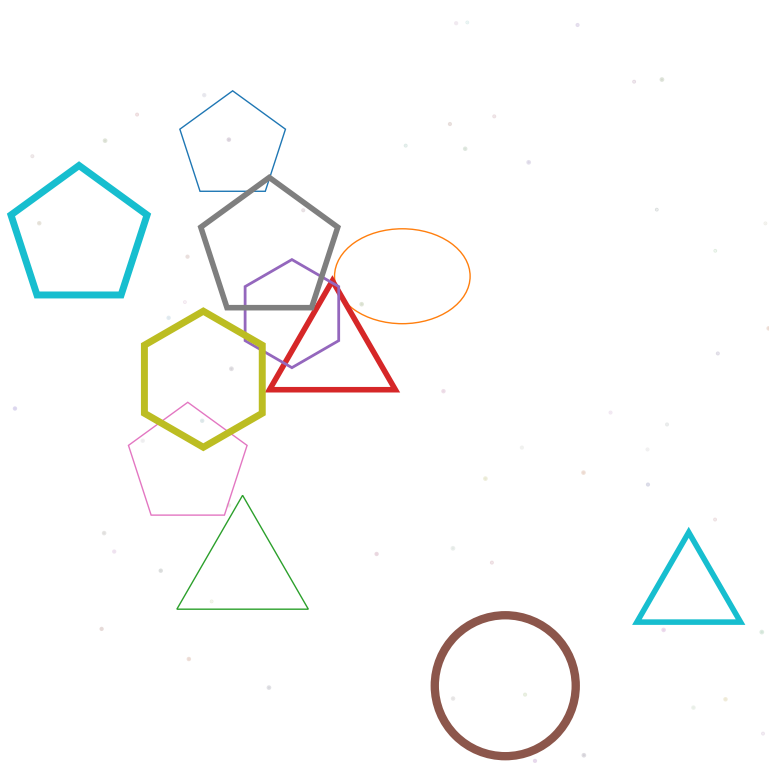[{"shape": "pentagon", "thickness": 0.5, "radius": 0.36, "center": [0.302, 0.81]}, {"shape": "oval", "thickness": 0.5, "radius": 0.44, "center": [0.523, 0.641]}, {"shape": "triangle", "thickness": 0.5, "radius": 0.49, "center": [0.315, 0.258]}, {"shape": "triangle", "thickness": 2, "radius": 0.47, "center": [0.432, 0.541]}, {"shape": "hexagon", "thickness": 1, "radius": 0.35, "center": [0.379, 0.593]}, {"shape": "circle", "thickness": 3, "radius": 0.46, "center": [0.656, 0.109]}, {"shape": "pentagon", "thickness": 0.5, "radius": 0.4, "center": [0.244, 0.397]}, {"shape": "pentagon", "thickness": 2, "radius": 0.47, "center": [0.35, 0.676]}, {"shape": "hexagon", "thickness": 2.5, "radius": 0.44, "center": [0.264, 0.507]}, {"shape": "triangle", "thickness": 2, "radius": 0.39, "center": [0.894, 0.231]}, {"shape": "pentagon", "thickness": 2.5, "radius": 0.46, "center": [0.103, 0.692]}]